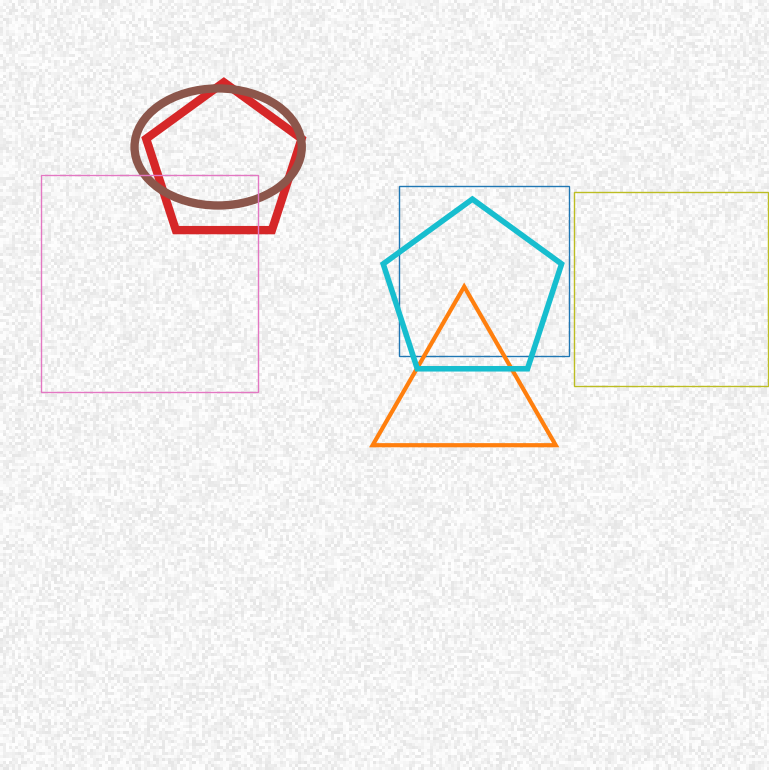[{"shape": "square", "thickness": 0.5, "radius": 0.55, "center": [0.629, 0.648]}, {"shape": "triangle", "thickness": 1.5, "radius": 0.69, "center": [0.603, 0.49]}, {"shape": "pentagon", "thickness": 3, "radius": 0.53, "center": [0.291, 0.787]}, {"shape": "oval", "thickness": 3, "radius": 0.54, "center": [0.283, 0.809]}, {"shape": "square", "thickness": 0.5, "radius": 0.71, "center": [0.194, 0.631]}, {"shape": "square", "thickness": 0.5, "radius": 0.63, "center": [0.871, 0.625]}, {"shape": "pentagon", "thickness": 2, "radius": 0.61, "center": [0.614, 0.62]}]